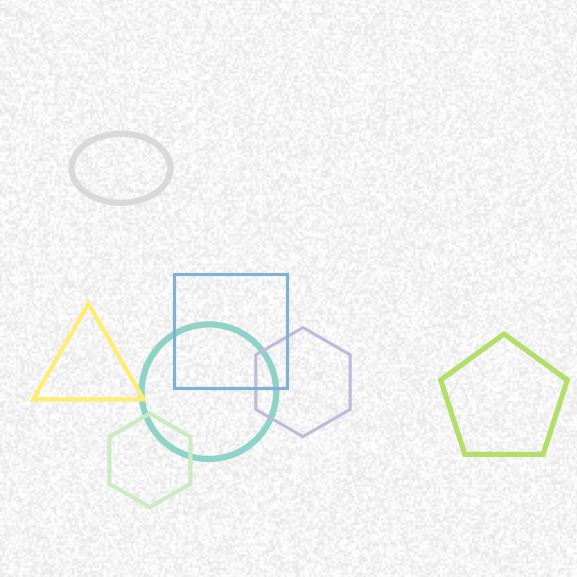[{"shape": "circle", "thickness": 3, "radius": 0.58, "center": [0.362, 0.321]}, {"shape": "hexagon", "thickness": 1.5, "radius": 0.47, "center": [0.525, 0.337]}, {"shape": "square", "thickness": 1.5, "radius": 0.49, "center": [0.399, 0.426]}, {"shape": "pentagon", "thickness": 2.5, "radius": 0.58, "center": [0.873, 0.306]}, {"shape": "oval", "thickness": 3, "radius": 0.43, "center": [0.21, 0.708]}, {"shape": "hexagon", "thickness": 2, "radius": 0.41, "center": [0.26, 0.202]}, {"shape": "triangle", "thickness": 2, "radius": 0.55, "center": [0.153, 0.363]}]